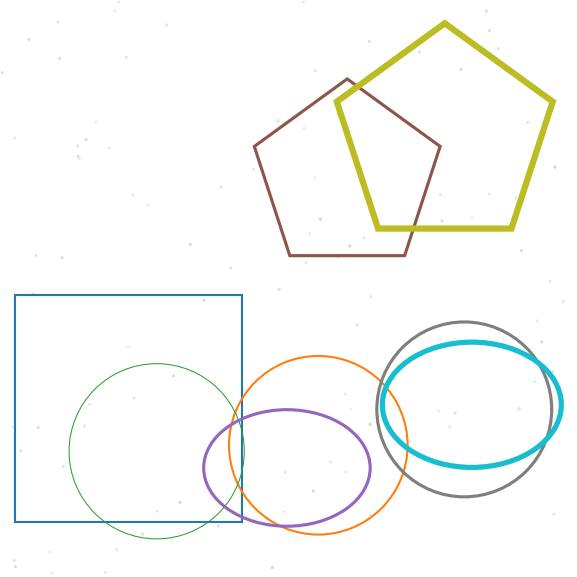[{"shape": "square", "thickness": 1, "radius": 0.98, "center": [0.222, 0.292]}, {"shape": "circle", "thickness": 1, "radius": 0.77, "center": [0.551, 0.228]}, {"shape": "circle", "thickness": 0.5, "radius": 0.76, "center": [0.271, 0.218]}, {"shape": "oval", "thickness": 1.5, "radius": 0.72, "center": [0.497, 0.189]}, {"shape": "pentagon", "thickness": 1.5, "radius": 0.85, "center": [0.601, 0.693]}, {"shape": "circle", "thickness": 1.5, "radius": 0.76, "center": [0.804, 0.29]}, {"shape": "pentagon", "thickness": 3, "radius": 0.98, "center": [0.77, 0.762]}, {"shape": "oval", "thickness": 2.5, "radius": 0.77, "center": [0.817, 0.298]}]